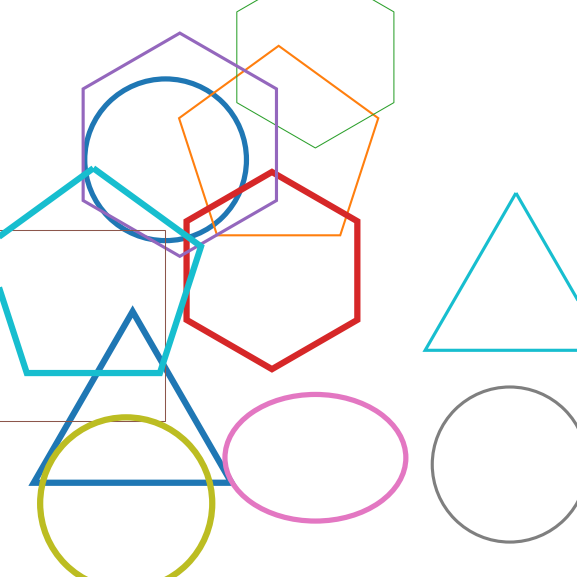[{"shape": "circle", "thickness": 2.5, "radius": 0.7, "center": [0.287, 0.722]}, {"shape": "triangle", "thickness": 3, "radius": 0.99, "center": [0.23, 0.262]}, {"shape": "pentagon", "thickness": 1, "radius": 0.91, "center": [0.483, 0.738]}, {"shape": "hexagon", "thickness": 0.5, "radius": 0.79, "center": [0.546, 0.9]}, {"shape": "hexagon", "thickness": 3, "radius": 0.85, "center": [0.471, 0.531]}, {"shape": "hexagon", "thickness": 1.5, "radius": 0.97, "center": [0.311, 0.749]}, {"shape": "square", "thickness": 0.5, "radius": 0.83, "center": [0.121, 0.435]}, {"shape": "oval", "thickness": 2.5, "radius": 0.78, "center": [0.546, 0.206]}, {"shape": "circle", "thickness": 1.5, "radius": 0.67, "center": [0.883, 0.195]}, {"shape": "circle", "thickness": 3, "radius": 0.74, "center": [0.219, 0.127]}, {"shape": "triangle", "thickness": 1.5, "radius": 0.91, "center": [0.893, 0.483]}, {"shape": "pentagon", "thickness": 3, "radius": 0.98, "center": [0.162, 0.512]}]